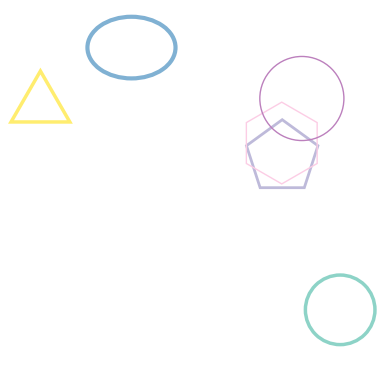[{"shape": "circle", "thickness": 2.5, "radius": 0.45, "center": [0.884, 0.195]}, {"shape": "pentagon", "thickness": 2, "radius": 0.49, "center": [0.733, 0.591]}, {"shape": "oval", "thickness": 3, "radius": 0.57, "center": [0.341, 0.876]}, {"shape": "hexagon", "thickness": 1, "radius": 0.53, "center": [0.732, 0.628]}, {"shape": "circle", "thickness": 1, "radius": 0.55, "center": [0.784, 0.744]}, {"shape": "triangle", "thickness": 2.5, "radius": 0.44, "center": [0.105, 0.727]}]